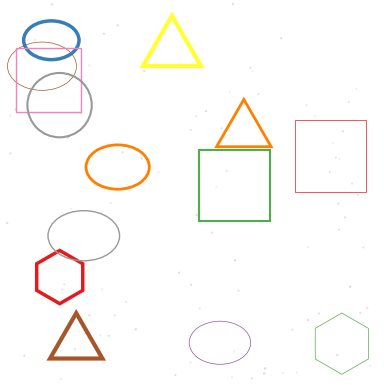[{"shape": "hexagon", "thickness": 2.5, "radius": 0.35, "center": [0.155, 0.28]}, {"shape": "square", "thickness": 0.5, "radius": 0.46, "center": [0.859, 0.595]}, {"shape": "oval", "thickness": 2.5, "radius": 0.36, "center": [0.133, 0.895]}, {"shape": "square", "thickness": 1.5, "radius": 0.46, "center": [0.608, 0.519]}, {"shape": "hexagon", "thickness": 0.5, "radius": 0.4, "center": [0.888, 0.107]}, {"shape": "oval", "thickness": 0.5, "radius": 0.4, "center": [0.571, 0.11]}, {"shape": "triangle", "thickness": 2, "radius": 0.41, "center": [0.633, 0.66]}, {"shape": "oval", "thickness": 2, "radius": 0.41, "center": [0.306, 0.566]}, {"shape": "triangle", "thickness": 3, "radius": 0.43, "center": [0.447, 0.872]}, {"shape": "triangle", "thickness": 3, "radius": 0.39, "center": [0.198, 0.108]}, {"shape": "oval", "thickness": 0.5, "radius": 0.45, "center": [0.109, 0.828]}, {"shape": "square", "thickness": 1, "radius": 0.42, "center": [0.126, 0.792]}, {"shape": "oval", "thickness": 1, "radius": 0.46, "center": [0.218, 0.388]}, {"shape": "circle", "thickness": 1.5, "radius": 0.42, "center": [0.155, 0.727]}]